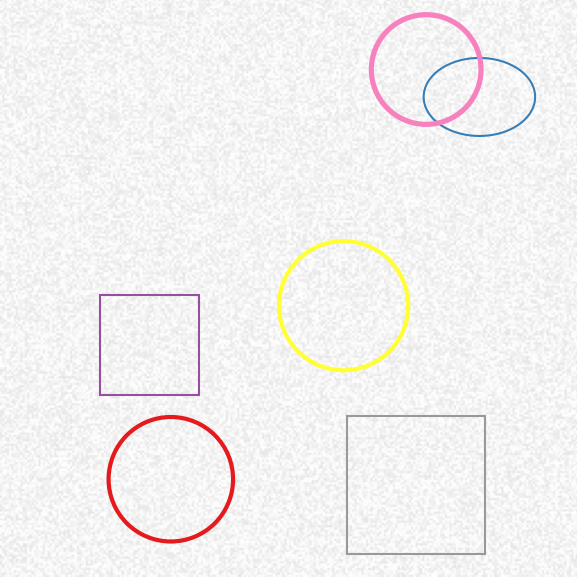[{"shape": "circle", "thickness": 2, "radius": 0.54, "center": [0.296, 0.169]}, {"shape": "oval", "thickness": 1, "radius": 0.48, "center": [0.83, 0.831]}, {"shape": "square", "thickness": 1, "radius": 0.43, "center": [0.259, 0.402]}, {"shape": "circle", "thickness": 2, "radius": 0.56, "center": [0.595, 0.47]}, {"shape": "circle", "thickness": 2.5, "radius": 0.47, "center": [0.738, 0.879]}, {"shape": "square", "thickness": 1, "radius": 0.59, "center": [0.72, 0.159]}]